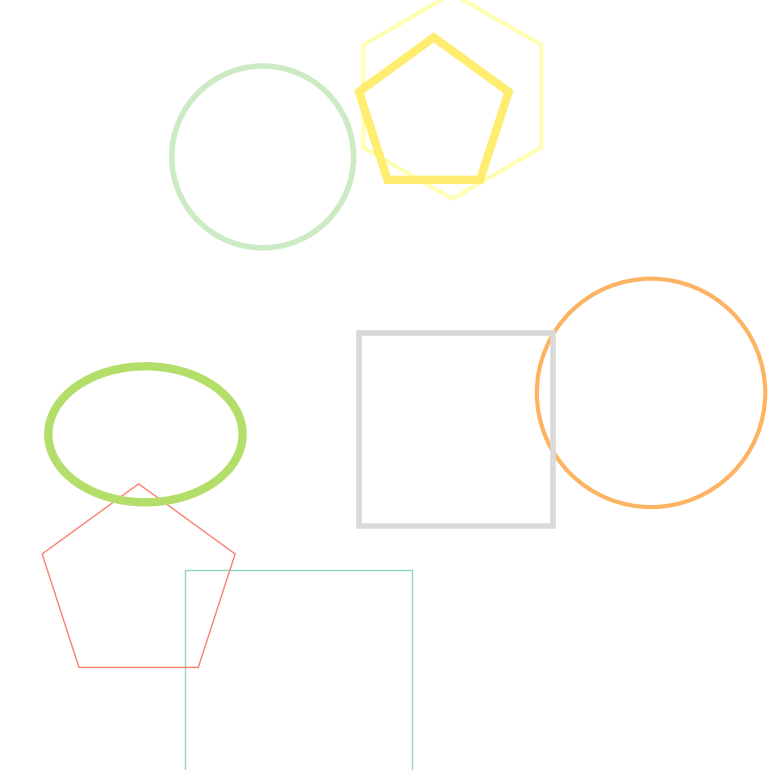[{"shape": "square", "thickness": 0.5, "radius": 0.74, "center": [0.388, 0.112]}, {"shape": "hexagon", "thickness": 1.5, "radius": 0.67, "center": [0.587, 0.875]}, {"shape": "pentagon", "thickness": 0.5, "radius": 0.66, "center": [0.18, 0.24]}, {"shape": "circle", "thickness": 1.5, "radius": 0.74, "center": [0.845, 0.49]}, {"shape": "oval", "thickness": 3, "radius": 0.63, "center": [0.189, 0.436]}, {"shape": "square", "thickness": 2, "radius": 0.63, "center": [0.592, 0.442]}, {"shape": "circle", "thickness": 2, "radius": 0.59, "center": [0.341, 0.796]}, {"shape": "pentagon", "thickness": 3, "radius": 0.51, "center": [0.563, 0.849]}]